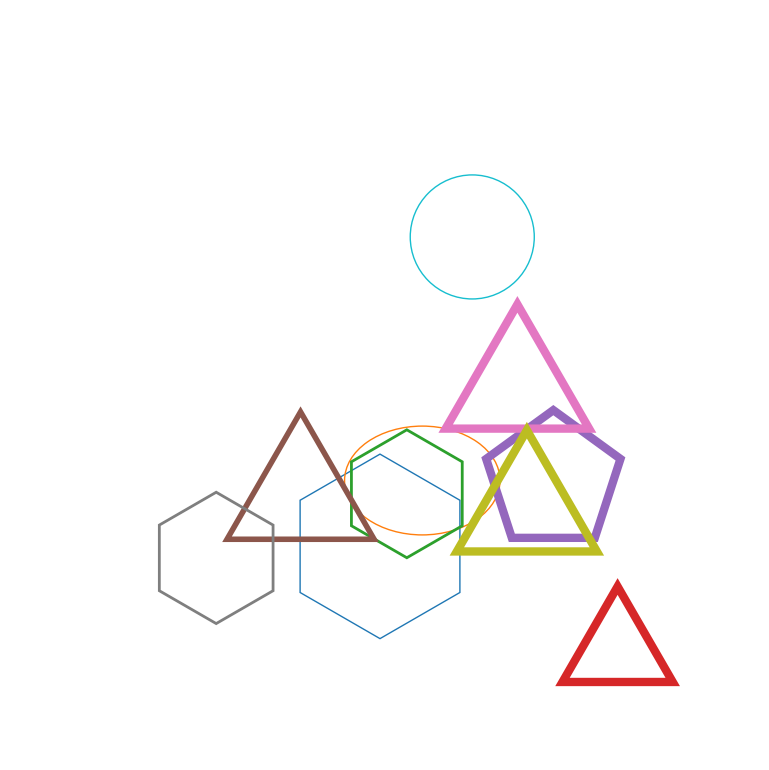[{"shape": "hexagon", "thickness": 0.5, "radius": 0.6, "center": [0.494, 0.29]}, {"shape": "oval", "thickness": 0.5, "radius": 0.5, "center": [0.548, 0.376]}, {"shape": "hexagon", "thickness": 1, "radius": 0.42, "center": [0.528, 0.359]}, {"shape": "triangle", "thickness": 3, "radius": 0.41, "center": [0.802, 0.156]}, {"shape": "pentagon", "thickness": 3, "radius": 0.46, "center": [0.719, 0.376]}, {"shape": "triangle", "thickness": 2, "radius": 0.55, "center": [0.39, 0.355]}, {"shape": "triangle", "thickness": 3, "radius": 0.54, "center": [0.672, 0.497]}, {"shape": "hexagon", "thickness": 1, "radius": 0.43, "center": [0.281, 0.275]}, {"shape": "triangle", "thickness": 3, "radius": 0.52, "center": [0.684, 0.336]}, {"shape": "circle", "thickness": 0.5, "radius": 0.4, "center": [0.613, 0.692]}]